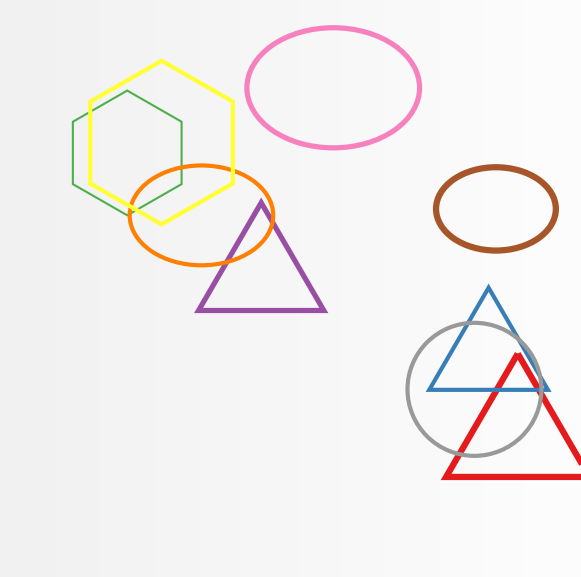[{"shape": "triangle", "thickness": 3, "radius": 0.71, "center": [0.891, 0.244]}, {"shape": "triangle", "thickness": 2, "radius": 0.59, "center": [0.841, 0.383]}, {"shape": "hexagon", "thickness": 1, "radius": 0.54, "center": [0.219, 0.734]}, {"shape": "triangle", "thickness": 2.5, "radius": 0.62, "center": [0.449, 0.524]}, {"shape": "oval", "thickness": 2, "radius": 0.62, "center": [0.347, 0.626]}, {"shape": "hexagon", "thickness": 2, "radius": 0.71, "center": [0.278, 0.752]}, {"shape": "oval", "thickness": 3, "radius": 0.52, "center": [0.853, 0.637]}, {"shape": "oval", "thickness": 2.5, "radius": 0.74, "center": [0.573, 0.847]}, {"shape": "circle", "thickness": 2, "radius": 0.58, "center": [0.816, 0.325]}]